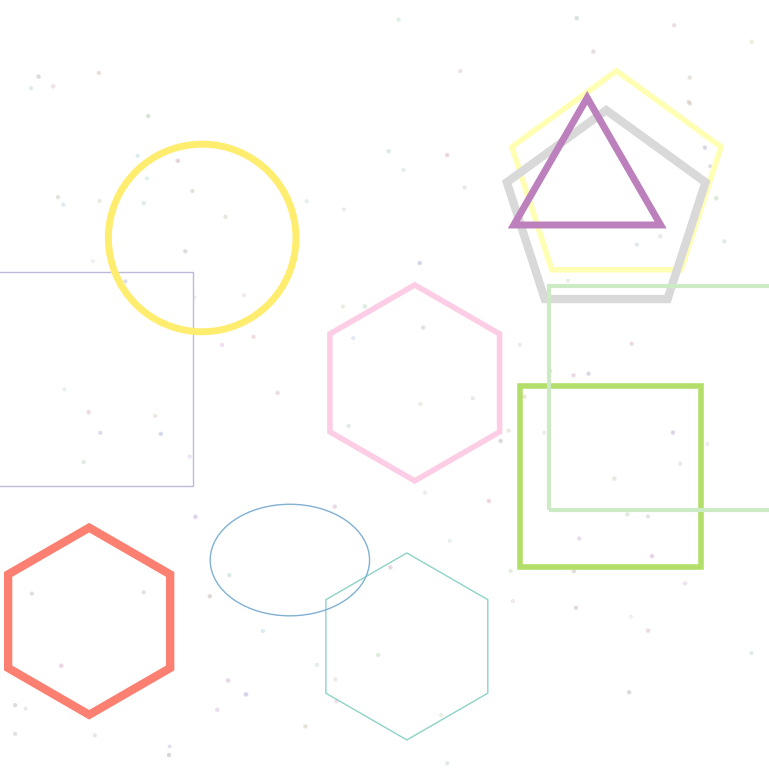[{"shape": "hexagon", "thickness": 0.5, "radius": 0.61, "center": [0.528, 0.16]}, {"shape": "pentagon", "thickness": 2, "radius": 0.71, "center": [0.801, 0.765]}, {"shape": "square", "thickness": 0.5, "radius": 0.7, "center": [0.111, 0.508]}, {"shape": "hexagon", "thickness": 3, "radius": 0.61, "center": [0.116, 0.193]}, {"shape": "oval", "thickness": 0.5, "radius": 0.52, "center": [0.376, 0.273]}, {"shape": "square", "thickness": 2, "radius": 0.59, "center": [0.793, 0.381]}, {"shape": "hexagon", "thickness": 2, "radius": 0.64, "center": [0.539, 0.503]}, {"shape": "pentagon", "thickness": 3, "radius": 0.68, "center": [0.787, 0.721]}, {"shape": "triangle", "thickness": 2.5, "radius": 0.55, "center": [0.763, 0.763]}, {"shape": "square", "thickness": 1.5, "radius": 0.72, "center": [0.858, 0.483]}, {"shape": "circle", "thickness": 2.5, "radius": 0.61, "center": [0.263, 0.691]}]